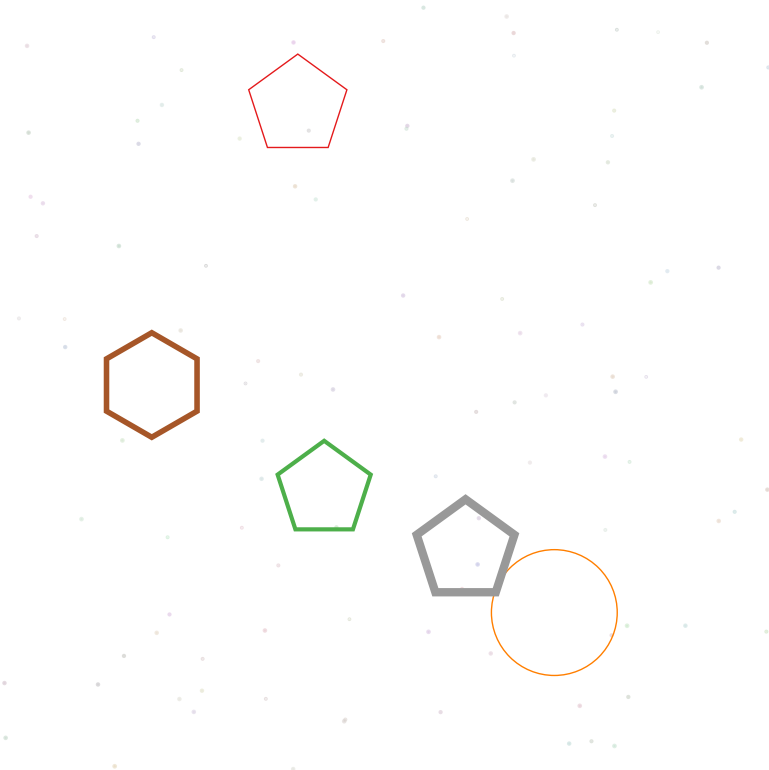[{"shape": "pentagon", "thickness": 0.5, "radius": 0.34, "center": [0.387, 0.863]}, {"shape": "pentagon", "thickness": 1.5, "radius": 0.32, "center": [0.421, 0.364]}, {"shape": "circle", "thickness": 0.5, "radius": 0.41, "center": [0.72, 0.204]}, {"shape": "hexagon", "thickness": 2, "radius": 0.34, "center": [0.197, 0.5]}, {"shape": "pentagon", "thickness": 3, "radius": 0.33, "center": [0.605, 0.285]}]